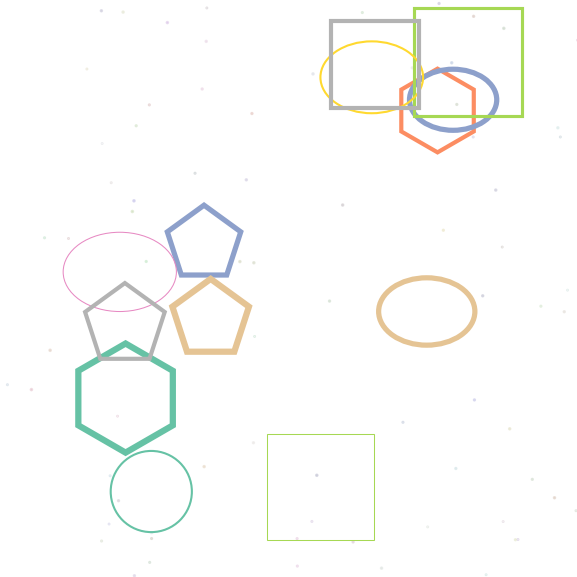[{"shape": "circle", "thickness": 1, "radius": 0.35, "center": [0.262, 0.148]}, {"shape": "hexagon", "thickness": 3, "radius": 0.47, "center": [0.217, 0.31]}, {"shape": "hexagon", "thickness": 2, "radius": 0.36, "center": [0.758, 0.808]}, {"shape": "oval", "thickness": 2.5, "radius": 0.38, "center": [0.785, 0.826]}, {"shape": "pentagon", "thickness": 2.5, "radius": 0.33, "center": [0.353, 0.577]}, {"shape": "oval", "thickness": 0.5, "radius": 0.49, "center": [0.207, 0.528]}, {"shape": "square", "thickness": 1.5, "radius": 0.47, "center": [0.811, 0.892]}, {"shape": "square", "thickness": 0.5, "radius": 0.46, "center": [0.555, 0.156]}, {"shape": "oval", "thickness": 1, "radius": 0.44, "center": [0.644, 0.865]}, {"shape": "pentagon", "thickness": 3, "radius": 0.35, "center": [0.365, 0.446]}, {"shape": "oval", "thickness": 2.5, "radius": 0.42, "center": [0.739, 0.46]}, {"shape": "square", "thickness": 2, "radius": 0.38, "center": [0.65, 0.888]}, {"shape": "pentagon", "thickness": 2, "radius": 0.36, "center": [0.216, 0.436]}]